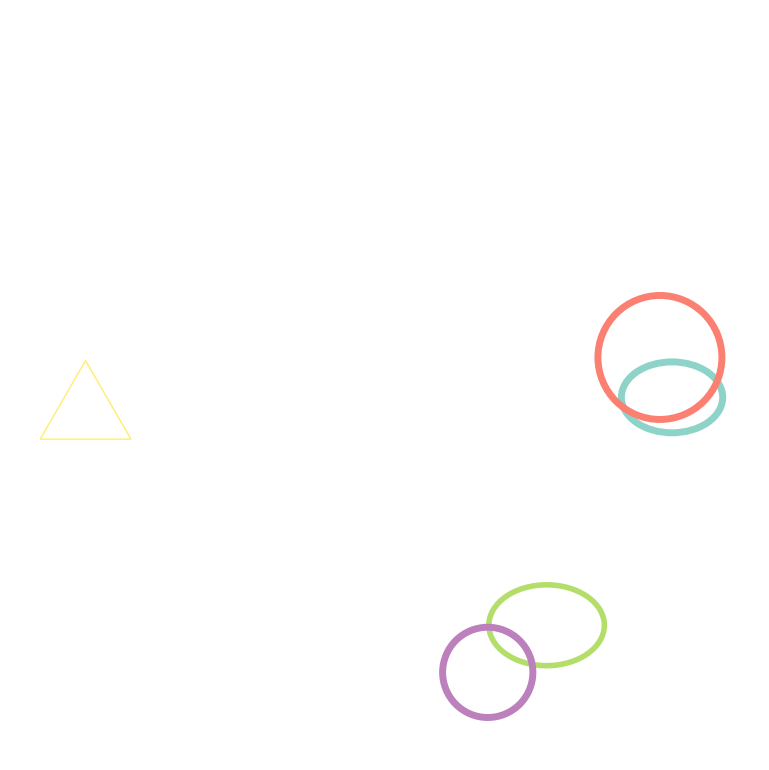[{"shape": "oval", "thickness": 2.5, "radius": 0.33, "center": [0.873, 0.484]}, {"shape": "circle", "thickness": 2.5, "radius": 0.4, "center": [0.857, 0.536]}, {"shape": "oval", "thickness": 2, "radius": 0.38, "center": [0.71, 0.188]}, {"shape": "circle", "thickness": 2.5, "radius": 0.29, "center": [0.633, 0.127]}, {"shape": "triangle", "thickness": 0.5, "radius": 0.34, "center": [0.111, 0.464]}]